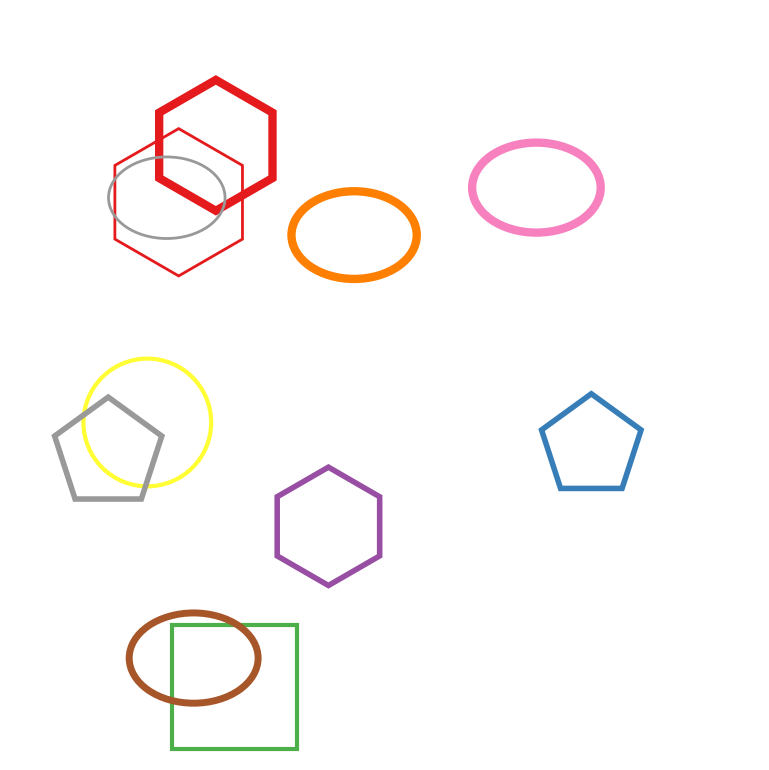[{"shape": "hexagon", "thickness": 1, "radius": 0.48, "center": [0.232, 0.737]}, {"shape": "hexagon", "thickness": 3, "radius": 0.42, "center": [0.28, 0.811]}, {"shape": "pentagon", "thickness": 2, "radius": 0.34, "center": [0.768, 0.421]}, {"shape": "square", "thickness": 1.5, "radius": 0.4, "center": [0.305, 0.108]}, {"shape": "hexagon", "thickness": 2, "radius": 0.38, "center": [0.427, 0.316]}, {"shape": "oval", "thickness": 3, "radius": 0.41, "center": [0.46, 0.695]}, {"shape": "circle", "thickness": 1.5, "radius": 0.41, "center": [0.191, 0.451]}, {"shape": "oval", "thickness": 2.5, "radius": 0.42, "center": [0.252, 0.145]}, {"shape": "oval", "thickness": 3, "radius": 0.42, "center": [0.697, 0.756]}, {"shape": "oval", "thickness": 1, "radius": 0.38, "center": [0.217, 0.743]}, {"shape": "pentagon", "thickness": 2, "radius": 0.37, "center": [0.141, 0.411]}]